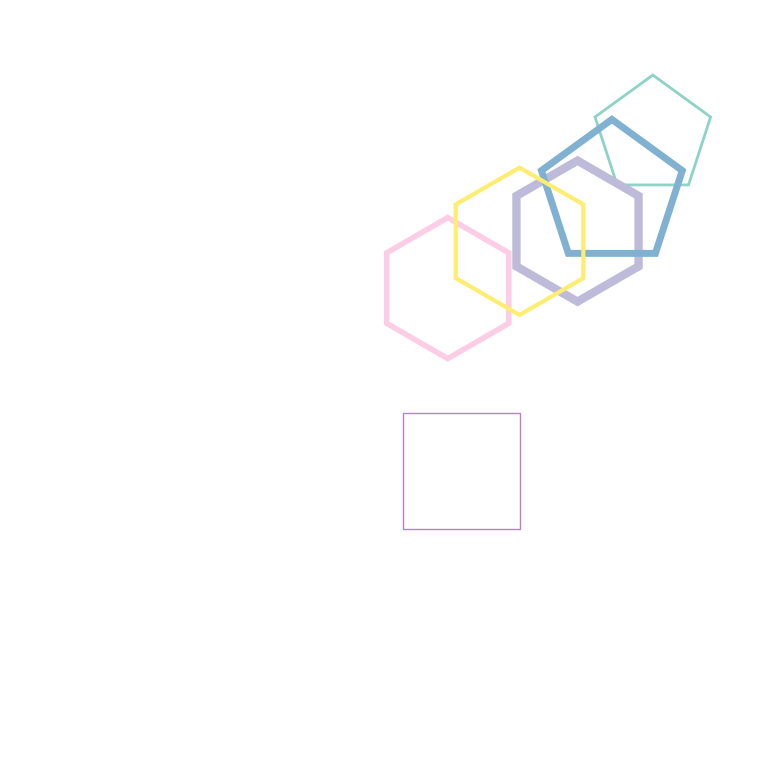[{"shape": "pentagon", "thickness": 1, "radius": 0.39, "center": [0.848, 0.824]}, {"shape": "hexagon", "thickness": 3, "radius": 0.46, "center": [0.75, 0.7]}, {"shape": "pentagon", "thickness": 2.5, "radius": 0.48, "center": [0.795, 0.749]}, {"shape": "hexagon", "thickness": 2, "radius": 0.46, "center": [0.581, 0.626]}, {"shape": "square", "thickness": 0.5, "radius": 0.38, "center": [0.599, 0.388]}, {"shape": "hexagon", "thickness": 1.5, "radius": 0.48, "center": [0.675, 0.687]}]